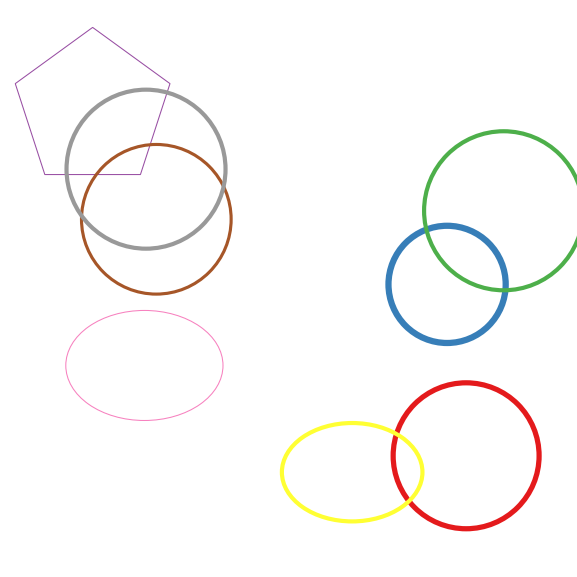[{"shape": "circle", "thickness": 2.5, "radius": 0.63, "center": [0.807, 0.21]}, {"shape": "circle", "thickness": 3, "radius": 0.51, "center": [0.774, 0.507]}, {"shape": "circle", "thickness": 2, "radius": 0.69, "center": [0.872, 0.634]}, {"shape": "pentagon", "thickness": 0.5, "radius": 0.7, "center": [0.16, 0.811]}, {"shape": "oval", "thickness": 2, "radius": 0.61, "center": [0.61, 0.181]}, {"shape": "circle", "thickness": 1.5, "radius": 0.65, "center": [0.271, 0.619]}, {"shape": "oval", "thickness": 0.5, "radius": 0.68, "center": [0.25, 0.366]}, {"shape": "circle", "thickness": 2, "radius": 0.69, "center": [0.253, 0.706]}]